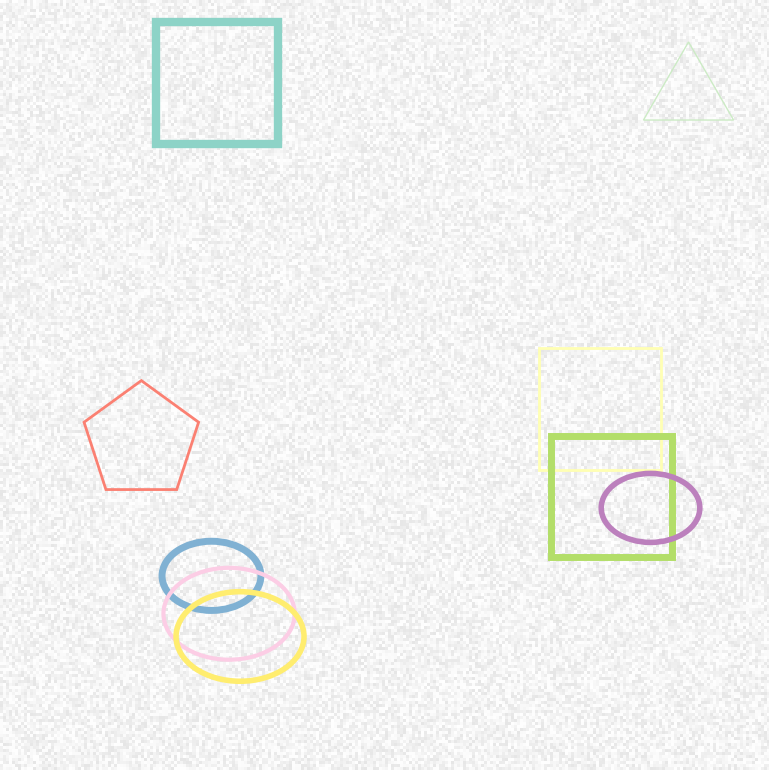[{"shape": "square", "thickness": 3, "radius": 0.39, "center": [0.282, 0.893]}, {"shape": "square", "thickness": 1, "radius": 0.4, "center": [0.779, 0.469]}, {"shape": "pentagon", "thickness": 1, "radius": 0.39, "center": [0.184, 0.427]}, {"shape": "oval", "thickness": 2.5, "radius": 0.32, "center": [0.275, 0.252]}, {"shape": "square", "thickness": 2.5, "radius": 0.39, "center": [0.794, 0.355]}, {"shape": "oval", "thickness": 1.5, "radius": 0.43, "center": [0.298, 0.203]}, {"shape": "oval", "thickness": 2, "radius": 0.32, "center": [0.845, 0.34]}, {"shape": "triangle", "thickness": 0.5, "radius": 0.34, "center": [0.894, 0.878]}, {"shape": "oval", "thickness": 2, "radius": 0.42, "center": [0.312, 0.173]}]